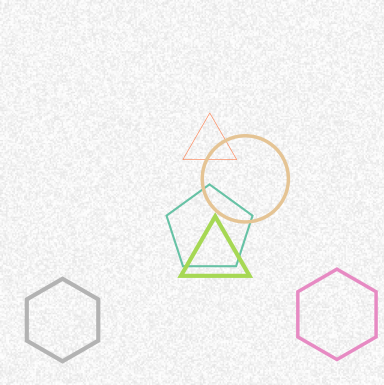[{"shape": "pentagon", "thickness": 1.5, "radius": 0.59, "center": [0.544, 0.404]}, {"shape": "triangle", "thickness": 0.5, "radius": 0.4, "center": [0.545, 0.626]}, {"shape": "hexagon", "thickness": 2.5, "radius": 0.59, "center": [0.875, 0.184]}, {"shape": "triangle", "thickness": 3, "radius": 0.51, "center": [0.559, 0.335]}, {"shape": "circle", "thickness": 2.5, "radius": 0.56, "center": [0.637, 0.535]}, {"shape": "hexagon", "thickness": 3, "radius": 0.54, "center": [0.162, 0.169]}]